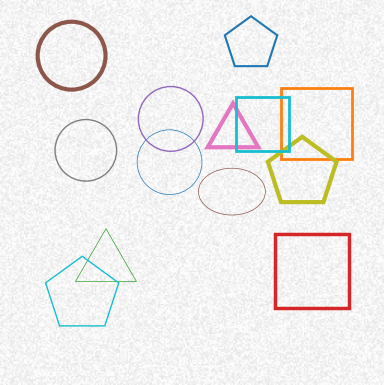[{"shape": "circle", "thickness": 0.5, "radius": 0.42, "center": [0.44, 0.579]}, {"shape": "pentagon", "thickness": 1.5, "radius": 0.36, "center": [0.652, 0.886]}, {"shape": "square", "thickness": 2, "radius": 0.46, "center": [0.822, 0.679]}, {"shape": "triangle", "thickness": 0.5, "radius": 0.46, "center": [0.275, 0.314]}, {"shape": "square", "thickness": 2.5, "radius": 0.48, "center": [0.81, 0.296]}, {"shape": "circle", "thickness": 1, "radius": 0.42, "center": [0.443, 0.691]}, {"shape": "circle", "thickness": 3, "radius": 0.44, "center": [0.186, 0.855]}, {"shape": "oval", "thickness": 0.5, "radius": 0.43, "center": [0.602, 0.502]}, {"shape": "triangle", "thickness": 3, "radius": 0.38, "center": [0.605, 0.656]}, {"shape": "circle", "thickness": 1, "radius": 0.4, "center": [0.223, 0.61]}, {"shape": "pentagon", "thickness": 3, "radius": 0.47, "center": [0.785, 0.551]}, {"shape": "pentagon", "thickness": 1, "radius": 0.5, "center": [0.213, 0.234]}, {"shape": "square", "thickness": 2, "radius": 0.35, "center": [0.683, 0.678]}]